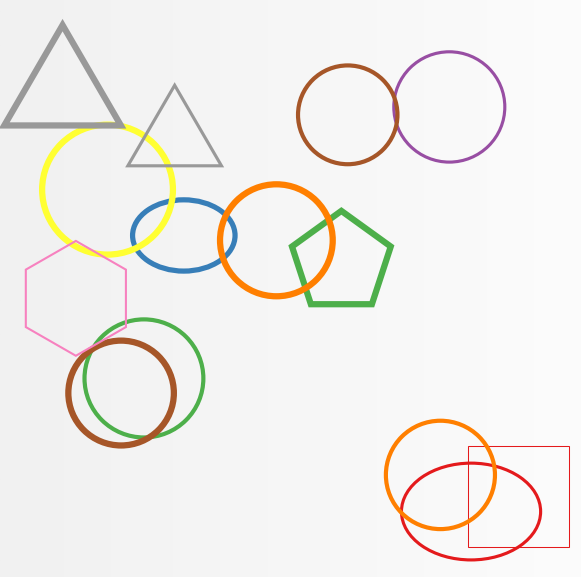[{"shape": "square", "thickness": 0.5, "radius": 0.44, "center": [0.892, 0.139]}, {"shape": "oval", "thickness": 1.5, "radius": 0.6, "center": [0.81, 0.113]}, {"shape": "oval", "thickness": 2.5, "radius": 0.44, "center": [0.316, 0.591]}, {"shape": "pentagon", "thickness": 3, "radius": 0.45, "center": [0.587, 0.545]}, {"shape": "circle", "thickness": 2, "radius": 0.51, "center": [0.248, 0.344]}, {"shape": "circle", "thickness": 1.5, "radius": 0.48, "center": [0.773, 0.814]}, {"shape": "circle", "thickness": 2, "radius": 0.47, "center": [0.758, 0.177]}, {"shape": "circle", "thickness": 3, "radius": 0.48, "center": [0.475, 0.583]}, {"shape": "circle", "thickness": 3, "radius": 0.56, "center": [0.185, 0.671]}, {"shape": "circle", "thickness": 3, "radius": 0.45, "center": [0.208, 0.319]}, {"shape": "circle", "thickness": 2, "radius": 0.43, "center": [0.598, 0.8]}, {"shape": "hexagon", "thickness": 1, "radius": 0.5, "center": [0.131, 0.483]}, {"shape": "triangle", "thickness": 3, "radius": 0.58, "center": [0.108, 0.84]}, {"shape": "triangle", "thickness": 1.5, "radius": 0.46, "center": [0.3, 0.759]}]